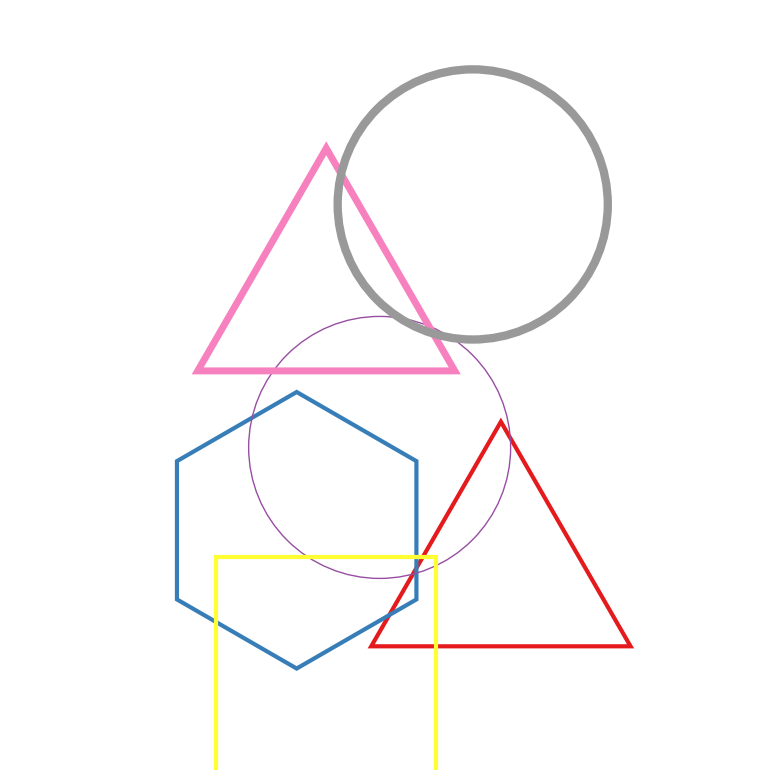[{"shape": "triangle", "thickness": 1.5, "radius": 0.97, "center": [0.651, 0.258]}, {"shape": "hexagon", "thickness": 1.5, "radius": 0.9, "center": [0.385, 0.311]}, {"shape": "circle", "thickness": 0.5, "radius": 0.85, "center": [0.493, 0.419]}, {"shape": "square", "thickness": 1.5, "radius": 0.71, "center": [0.423, 0.134]}, {"shape": "triangle", "thickness": 2.5, "radius": 0.96, "center": [0.424, 0.615]}, {"shape": "circle", "thickness": 3, "radius": 0.88, "center": [0.614, 0.734]}]